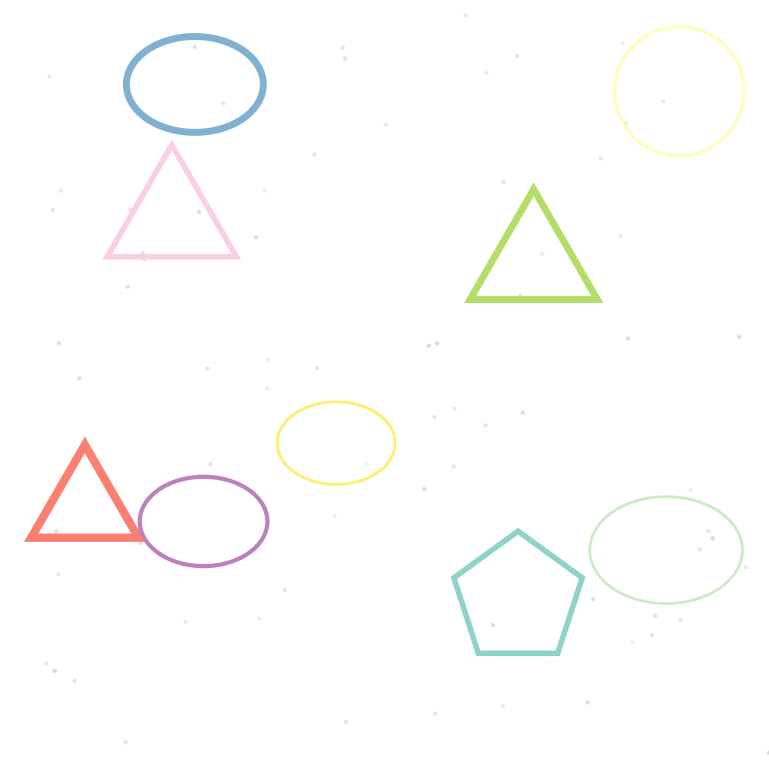[{"shape": "pentagon", "thickness": 2, "radius": 0.44, "center": [0.673, 0.223]}, {"shape": "circle", "thickness": 1, "radius": 0.42, "center": [0.882, 0.882]}, {"shape": "triangle", "thickness": 3, "radius": 0.4, "center": [0.11, 0.342]}, {"shape": "oval", "thickness": 2.5, "radius": 0.44, "center": [0.253, 0.89]}, {"shape": "triangle", "thickness": 2.5, "radius": 0.48, "center": [0.693, 0.659]}, {"shape": "triangle", "thickness": 2, "radius": 0.48, "center": [0.223, 0.715]}, {"shape": "oval", "thickness": 1.5, "radius": 0.41, "center": [0.264, 0.323]}, {"shape": "oval", "thickness": 1, "radius": 0.5, "center": [0.865, 0.286]}, {"shape": "oval", "thickness": 1, "radius": 0.38, "center": [0.437, 0.425]}]